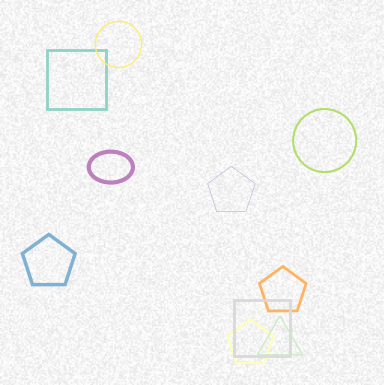[{"shape": "square", "thickness": 2, "radius": 0.38, "center": [0.198, 0.794]}, {"shape": "pentagon", "thickness": 1.5, "radius": 0.31, "center": [0.651, 0.108]}, {"shape": "pentagon", "thickness": 0.5, "radius": 0.32, "center": [0.601, 0.503]}, {"shape": "pentagon", "thickness": 2.5, "radius": 0.36, "center": [0.127, 0.319]}, {"shape": "pentagon", "thickness": 2, "radius": 0.32, "center": [0.735, 0.244]}, {"shape": "circle", "thickness": 1.5, "radius": 0.41, "center": [0.843, 0.635]}, {"shape": "square", "thickness": 2, "radius": 0.36, "center": [0.681, 0.148]}, {"shape": "oval", "thickness": 3, "radius": 0.29, "center": [0.288, 0.566]}, {"shape": "triangle", "thickness": 1, "radius": 0.34, "center": [0.727, 0.112]}, {"shape": "circle", "thickness": 1, "radius": 0.3, "center": [0.308, 0.885]}]